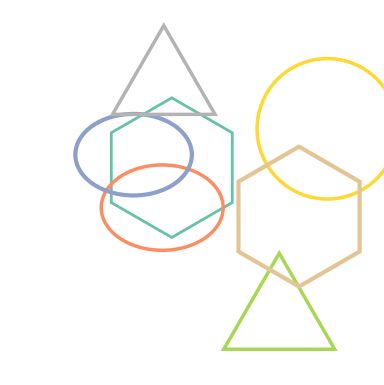[{"shape": "hexagon", "thickness": 2, "radius": 0.91, "center": [0.446, 0.565]}, {"shape": "oval", "thickness": 2.5, "radius": 0.79, "center": [0.421, 0.461]}, {"shape": "oval", "thickness": 3, "radius": 0.76, "center": [0.347, 0.598]}, {"shape": "triangle", "thickness": 2.5, "radius": 0.83, "center": [0.725, 0.176]}, {"shape": "circle", "thickness": 2.5, "radius": 0.91, "center": [0.85, 0.665]}, {"shape": "hexagon", "thickness": 3, "radius": 0.91, "center": [0.777, 0.437]}, {"shape": "triangle", "thickness": 2.5, "radius": 0.77, "center": [0.425, 0.78]}]